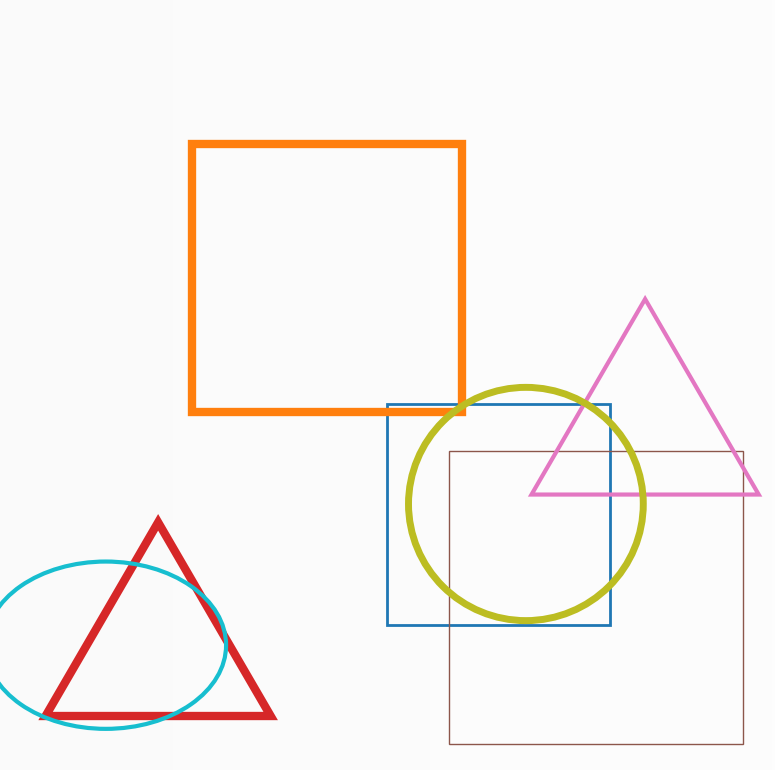[{"shape": "square", "thickness": 1, "radius": 0.72, "center": [0.643, 0.332]}, {"shape": "square", "thickness": 3, "radius": 0.87, "center": [0.422, 0.639]}, {"shape": "triangle", "thickness": 3, "radius": 0.84, "center": [0.204, 0.154]}, {"shape": "square", "thickness": 0.5, "radius": 0.95, "center": [0.769, 0.224]}, {"shape": "triangle", "thickness": 1.5, "radius": 0.85, "center": [0.832, 0.442]}, {"shape": "circle", "thickness": 2.5, "radius": 0.76, "center": [0.679, 0.345]}, {"shape": "oval", "thickness": 1.5, "radius": 0.78, "center": [0.137, 0.162]}]